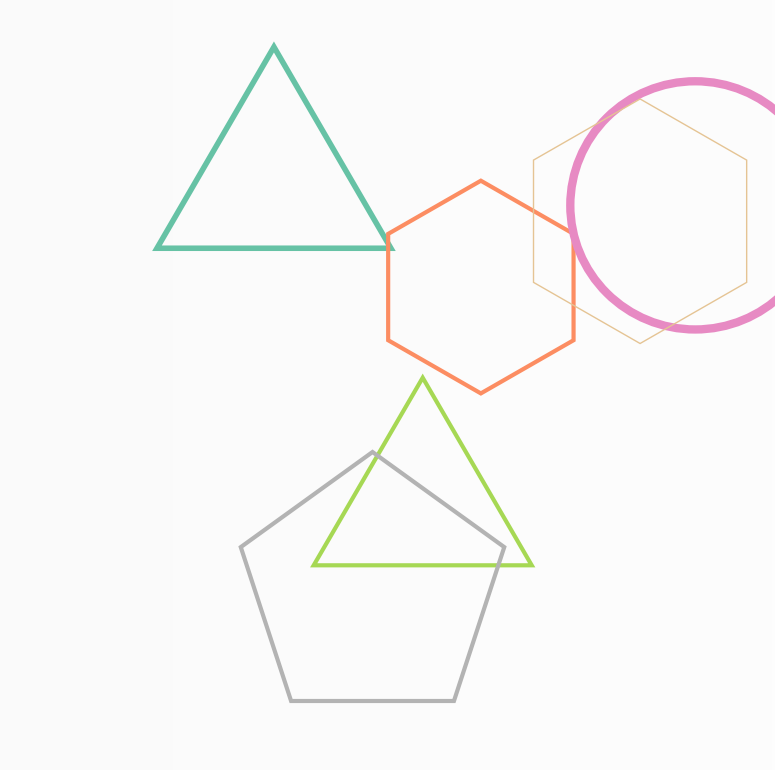[{"shape": "triangle", "thickness": 2, "radius": 0.87, "center": [0.353, 0.765]}, {"shape": "hexagon", "thickness": 1.5, "radius": 0.69, "center": [0.62, 0.627]}, {"shape": "circle", "thickness": 3, "radius": 0.81, "center": [0.897, 0.733]}, {"shape": "triangle", "thickness": 1.5, "radius": 0.81, "center": [0.545, 0.347]}, {"shape": "hexagon", "thickness": 0.5, "radius": 0.79, "center": [0.826, 0.713]}, {"shape": "pentagon", "thickness": 1.5, "radius": 0.89, "center": [0.481, 0.234]}]